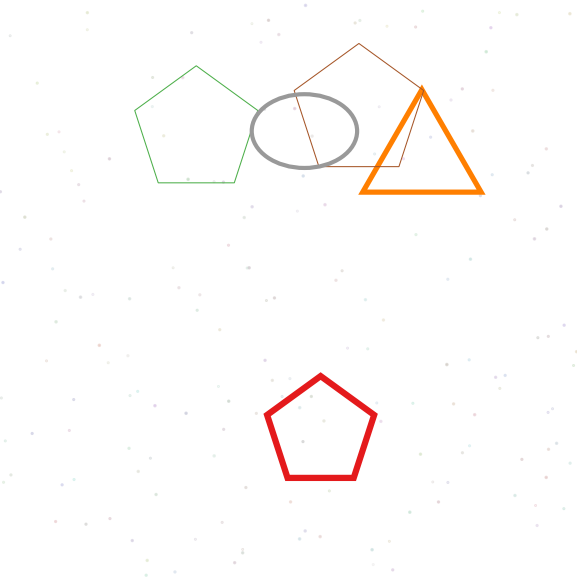[{"shape": "pentagon", "thickness": 3, "radius": 0.49, "center": [0.555, 0.25]}, {"shape": "pentagon", "thickness": 0.5, "radius": 0.56, "center": [0.34, 0.773]}, {"shape": "triangle", "thickness": 2.5, "radius": 0.59, "center": [0.731, 0.726]}, {"shape": "pentagon", "thickness": 0.5, "radius": 0.59, "center": [0.622, 0.806]}, {"shape": "oval", "thickness": 2, "radius": 0.46, "center": [0.527, 0.772]}]